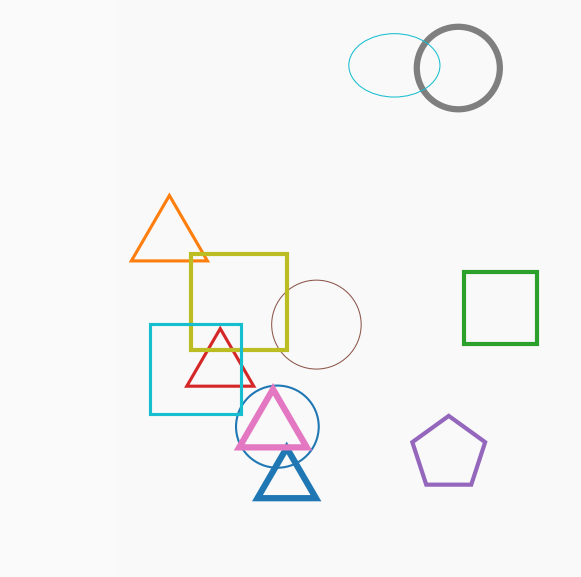[{"shape": "triangle", "thickness": 3, "radius": 0.29, "center": [0.493, 0.166]}, {"shape": "circle", "thickness": 1, "radius": 0.36, "center": [0.477, 0.26]}, {"shape": "triangle", "thickness": 1.5, "radius": 0.38, "center": [0.291, 0.585]}, {"shape": "square", "thickness": 2, "radius": 0.31, "center": [0.861, 0.466]}, {"shape": "triangle", "thickness": 1.5, "radius": 0.33, "center": [0.379, 0.364]}, {"shape": "pentagon", "thickness": 2, "radius": 0.33, "center": [0.772, 0.213]}, {"shape": "circle", "thickness": 0.5, "radius": 0.38, "center": [0.544, 0.437]}, {"shape": "triangle", "thickness": 3, "radius": 0.34, "center": [0.47, 0.258]}, {"shape": "circle", "thickness": 3, "radius": 0.36, "center": [0.789, 0.881]}, {"shape": "square", "thickness": 2, "radius": 0.42, "center": [0.411, 0.476]}, {"shape": "square", "thickness": 1.5, "radius": 0.39, "center": [0.337, 0.36]}, {"shape": "oval", "thickness": 0.5, "radius": 0.39, "center": [0.679, 0.886]}]